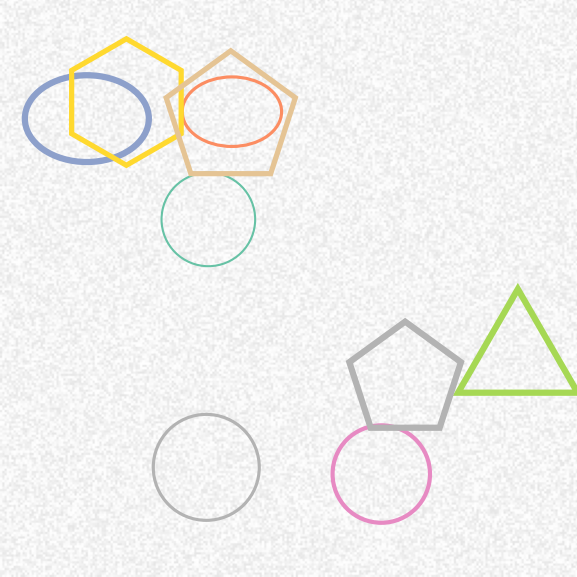[{"shape": "circle", "thickness": 1, "radius": 0.41, "center": [0.361, 0.619]}, {"shape": "oval", "thickness": 1.5, "radius": 0.43, "center": [0.402, 0.806]}, {"shape": "oval", "thickness": 3, "radius": 0.54, "center": [0.15, 0.794]}, {"shape": "circle", "thickness": 2, "radius": 0.42, "center": [0.66, 0.178]}, {"shape": "triangle", "thickness": 3, "radius": 0.6, "center": [0.897, 0.379]}, {"shape": "hexagon", "thickness": 2.5, "radius": 0.55, "center": [0.219, 0.822]}, {"shape": "pentagon", "thickness": 2.5, "radius": 0.59, "center": [0.4, 0.794]}, {"shape": "pentagon", "thickness": 3, "radius": 0.51, "center": [0.702, 0.341]}, {"shape": "circle", "thickness": 1.5, "radius": 0.46, "center": [0.357, 0.19]}]